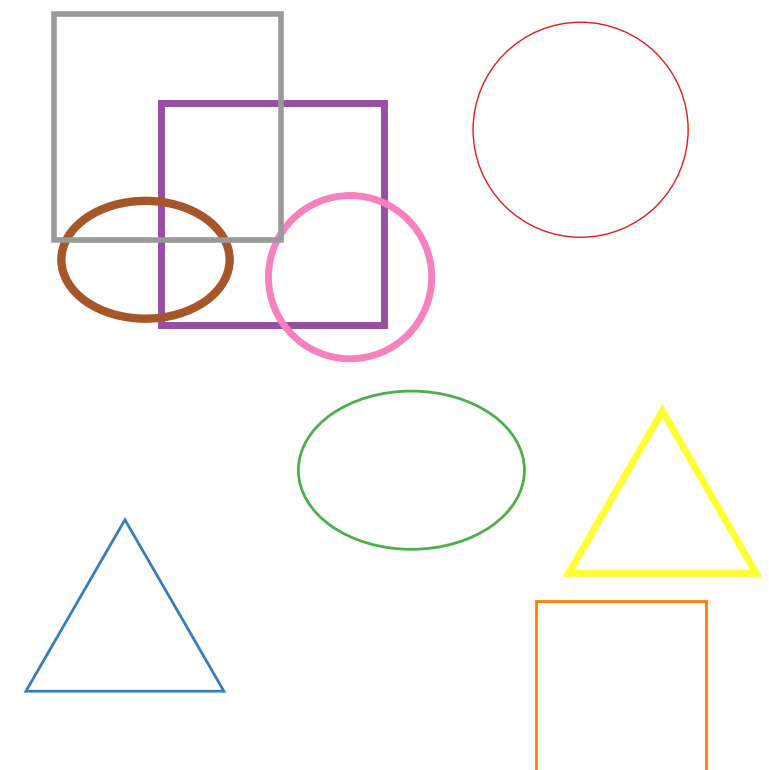[{"shape": "circle", "thickness": 0.5, "radius": 0.7, "center": [0.754, 0.832]}, {"shape": "triangle", "thickness": 1, "radius": 0.74, "center": [0.162, 0.177]}, {"shape": "oval", "thickness": 1, "radius": 0.73, "center": [0.534, 0.389]}, {"shape": "square", "thickness": 2.5, "radius": 0.72, "center": [0.354, 0.722]}, {"shape": "square", "thickness": 1, "radius": 0.55, "center": [0.807, 0.109]}, {"shape": "triangle", "thickness": 2.5, "radius": 0.7, "center": [0.86, 0.326]}, {"shape": "oval", "thickness": 3, "radius": 0.55, "center": [0.189, 0.663]}, {"shape": "circle", "thickness": 2.5, "radius": 0.53, "center": [0.455, 0.64]}, {"shape": "square", "thickness": 2, "radius": 0.74, "center": [0.217, 0.835]}]